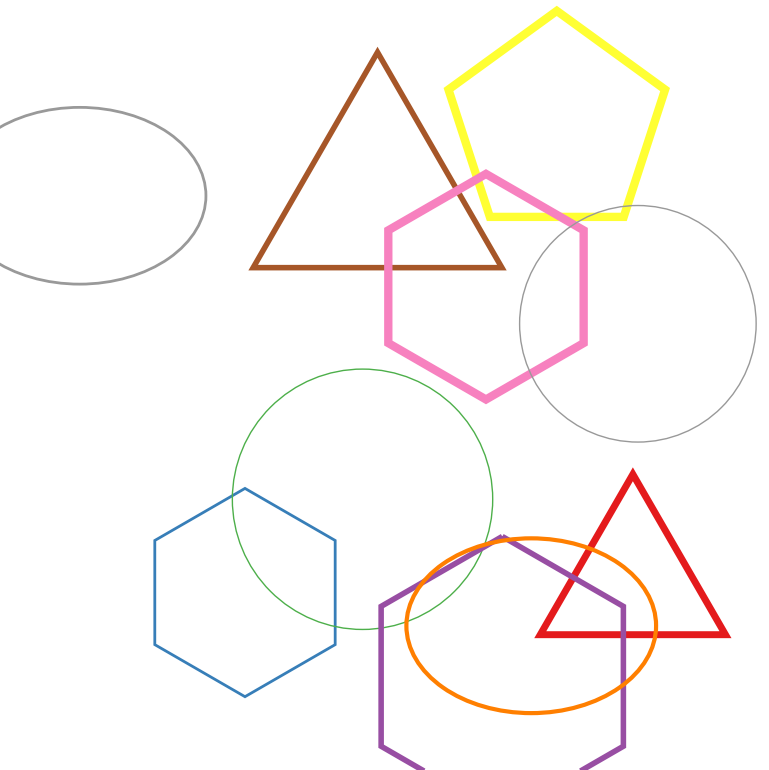[{"shape": "triangle", "thickness": 2.5, "radius": 0.69, "center": [0.822, 0.245]}, {"shape": "hexagon", "thickness": 1, "radius": 0.68, "center": [0.318, 0.23]}, {"shape": "circle", "thickness": 0.5, "radius": 0.85, "center": [0.471, 0.352]}, {"shape": "hexagon", "thickness": 2, "radius": 0.91, "center": [0.652, 0.122]}, {"shape": "oval", "thickness": 1.5, "radius": 0.81, "center": [0.69, 0.187]}, {"shape": "pentagon", "thickness": 3, "radius": 0.74, "center": [0.723, 0.838]}, {"shape": "triangle", "thickness": 2, "radius": 0.93, "center": [0.49, 0.746]}, {"shape": "hexagon", "thickness": 3, "radius": 0.73, "center": [0.631, 0.628]}, {"shape": "oval", "thickness": 1, "radius": 0.82, "center": [0.103, 0.746]}, {"shape": "circle", "thickness": 0.5, "radius": 0.77, "center": [0.828, 0.579]}]